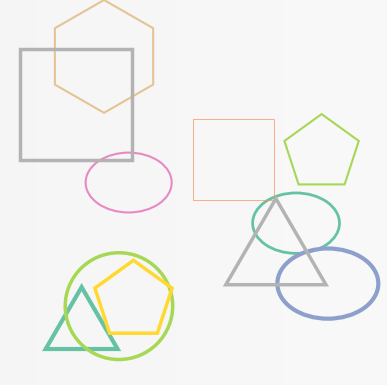[{"shape": "oval", "thickness": 2, "radius": 0.56, "center": [0.764, 0.42]}, {"shape": "triangle", "thickness": 3, "radius": 0.54, "center": [0.211, 0.147]}, {"shape": "square", "thickness": 0.5, "radius": 0.53, "center": [0.603, 0.585]}, {"shape": "oval", "thickness": 3, "radius": 0.65, "center": [0.846, 0.263]}, {"shape": "oval", "thickness": 1.5, "radius": 0.56, "center": [0.332, 0.526]}, {"shape": "pentagon", "thickness": 1.5, "radius": 0.5, "center": [0.83, 0.603]}, {"shape": "circle", "thickness": 2.5, "radius": 0.69, "center": [0.307, 0.205]}, {"shape": "pentagon", "thickness": 2.5, "radius": 0.52, "center": [0.344, 0.219]}, {"shape": "hexagon", "thickness": 1.5, "radius": 0.73, "center": [0.268, 0.854]}, {"shape": "triangle", "thickness": 2.5, "radius": 0.75, "center": [0.712, 0.335]}, {"shape": "square", "thickness": 2.5, "radius": 0.72, "center": [0.196, 0.73]}]